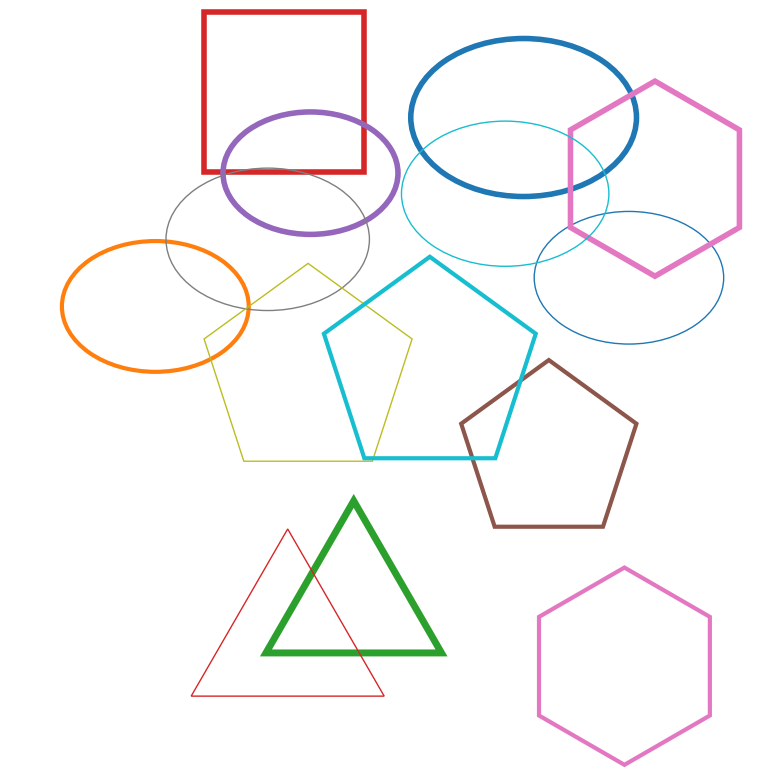[{"shape": "oval", "thickness": 2, "radius": 0.73, "center": [0.68, 0.847]}, {"shape": "oval", "thickness": 0.5, "radius": 0.62, "center": [0.817, 0.639]}, {"shape": "oval", "thickness": 1.5, "radius": 0.61, "center": [0.202, 0.602]}, {"shape": "triangle", "thickness": 2.5, "radius": 0.66, "center": [0.459, 0.218]}, {"shape": "square", "thickness": 2, "radius": 0.52, "center": [0.369, 0.881]}, {"shape": "triangle", "thickness": 0.5, "radius": 0.72, "center": [0.374, 0.168]}, {"shape": "oval", "thickness": 2, "radius": 0.57, "center": [0.403, 0.775]}, {"shape": "pentagon", "thickness": 1.5, "radius": 0.6, "center": [0.713, 0.413]}, {"shape": "hexagon", "thickness": 2, "radius": 0.63, "center": [0.851, 0.768]}, {"shape": "hexagon", "thickness": 1.5, "radius": 0.64, "center": [0.811, 0.135]}, {"shape": "oval", "thickness": 0.5, "radius": 0.66, "center": [0.348, 0.689]}, {"shape": "pentagon", "thickness": 0.5, "radius": 0.71, "center": [0.4, 0.516]}, {"shape": "pentagon", "thickness": 1.5, "radius": 0.72, "center": [0.558, 0.522]}, {"shape": "oval", "thickness": 0.5, "radius": 0.67, "center": [0.656, 0.748]}]